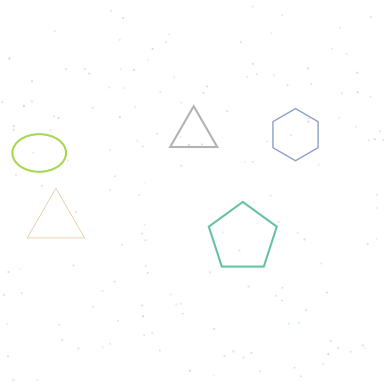[{"shape": "pentagon", "thickness": 1.5, "radius": 0.46, "center": [0.631, 0.383]}, {"shape": "hexagon", "thickness": 1, "radius": 0.34, "center": [0.768, 0.65]}, {"shape": "oval", "thickness": 1.5, "radius": 0.35, "center": [0.102, 0.603]}, {"shape": "triangle", "thickness": 0.5, "radius": 0.43, "center": [0.145, 0.425]}, {"shape": "triangle", "thickness": 1.5, "radius": 0.35, "center": [0.503, 0.654]}]